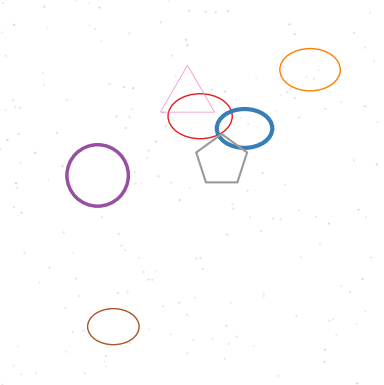[{"shape": "oval", "thickness": 1, "radius": 0.42, "center": [0.52, 0.698]}, {"shape": "oval", "thickness": 3, "radius": 0.36, "center": [0.635, 0.666]}, {"shape": "circle", "thickness": 2.5, "radius": 0.4, "center": [0.254, 0.544]}, {"shape": "oval", "thickness": 1, "radius": 0.39, "center": [0.805, 0.819]}, {"shape": "oval", "thickness": 1, "radius": 0.33, "center": [0.294, 0.152]}, {"shape": "triangle", "thickness": 0.5, "radius": 0.41, "center": [0.487, 0.749]}, {"shape": "pentagon", "thickness": 1.5, "radius": 0.35, "center": [0.576, 0.582]}]